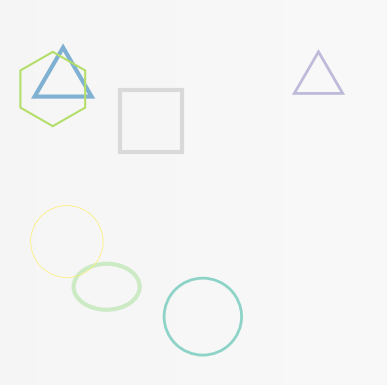[{"shape": "circle", "thickness": 2, "radius": 0.5, "center": [0.523, 0.178]}, {"shape": "triangle", "thickness": 2, "radius": 0.36, "center": [0.822, 0.793]}, {"shape": "triangle", "thickness": 3, "radius": 0.42, "center": [0.163, 0.792]}, {"shape": "hexagon", "thickness": 1.5, "radius": 0.48, "center": [0.136, 0.769]}, {"shape": "square", "thickness": 3, "radius": 0.4, "center": [0.39, 0.685]}, {"shape": "oval", "thickness": 3, "radius": 0.43, "center": [0.275, 0.255]}, {"shape": "circle", "thickness": 0.5, "radius": 0.47, "center": [0.173, 0.373]}]